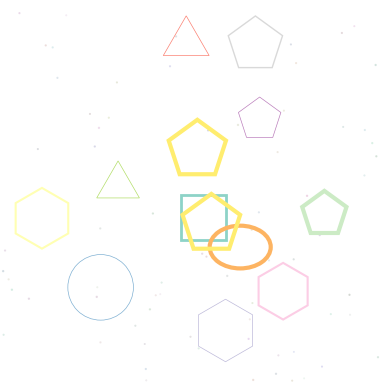[{"shape": "square", "thickness": 2, "radius": 0.29, "center": [0.528, 0.436]}, {"shape": "hexagon", "thickness": 1.5, "radius": 0.39, "center": [0.109, 0.433]}, {"shape": "hexagon", "thickness": 0.5, "radius": 0.41, "center": [0.586, 0.142]}, {"shape": "triangle", "thickness": 0.5, "radius": 0.34, "center": [0.484, 0.89]}, {"shape": "circle", "thickness": 0.5, "radius": 0.43, "center": [0.261, 0.254]}, {"shape": "oval", "thickness": 3, "radius": 0.4, "center": [0.624, 0.358]}, {"shape": "triangle", "thickness": 0.5, "radius": 0.32, "center": [0.307, 0.518]}, {"shape": "hexagon", "thickness": 1.5, "radius": 0.37, "center": [0.735, 0.244]}, {"shape": "pentagon", "thickness": 1, "radius": 0.37, "center": [0.663, 0.884]}, {"shape": "pentagon", "thickness": 0.5, "radius": 0.29, "center": [0.674, 0.69]}, {"shape": "pentagon", "thickness": 3, "radius": 0.3, "center": [0.842, 0.444]}, {"shape": "pentagon", "thickness": 3, "radius": 0.39, "center": [0.513, 0.611]}, {"shape": "pentagon", "thickness": 3, "radius": 0.39, "center": [0.549, 0.418]}]